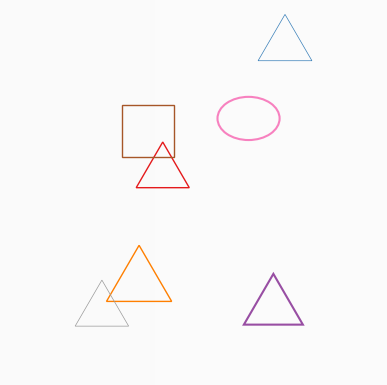[{"shape": "triangle", "thickness": 1, "radius": 0.4, "center": [0.42, 0.552]}, {"shape": "triangle", "thickness": 0.5, "radius": 0.4, "center": [0.735, 0.882]}, {"shape": "triangle", "thickness": 1.5, "radius": 0.44, "center": [0.705, 0.201]}, {"shape": "triangle", "thickness": 1, "radius": 0.49, "center": [0.359, 0.266]}, {"shape": "square", "thickness": 1, "radius": 0.33, "center": [0.382, 0.66]}, {"shape": "oval", "thickness": 1.5, "radius": 0.4, "center": [0.641, 0.692]}, {"shape": "triangle", "thickness": 0.5, "radius": 0.4, "center": [0.263, 0.193]}]